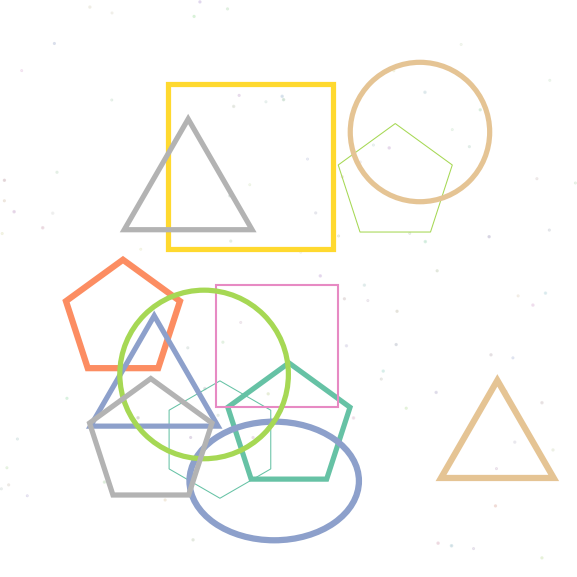[{"shape": "hexagon", "thickness": 0.5, "radius": 0.51, "center": [0.381, 0.238]}, {"shape": "pentagon", "thickness": 2.5, "radius": 0.56, "center": [0.5, 0.259]}, {"shape": "pentagon", "thickness": 3, "radius": 0.52, "center": [0.213, 0.446]}, {"shape": "oval", "thickness": 3, "radius": 0.73, "center": [0.475, 0.166]}, {"shape": "triangle", "thickness": 2.5, "radius": 0.64, "center": [0.267, 0.325]}, {"shape": "square", "thickness": 1, "radius": 0.53, "center": [0.48, 0.4]}, {"shape": "pentagon", "thickness": 0.5, "radius": 0.52, "center": [0.684, 0.681]}, {"shape": "circle", "thickness": 2.5, "radius": 0.73, "center": [0.353, 0.351]}, {"shape": "square", "thickness": 2.5, "radius": 0.71, "center": [0.434, 0.712]}, {"shape": "triangle", "thickness": 3, "radius": 0.56, "center": [0.861, 0.228]}, {"shape": "circle", "thickness": 2.5, "radius": 0.6, "center": [0.727, 0.771]}, {"shape": "pentagon", "thickness": 2.5, "radius": 0.56, "center": [0.261, 0.232]}, {"shape": "triangle", "thickness": 2.5, "radius": 0.64, "center": [0.326, 0.665]}]